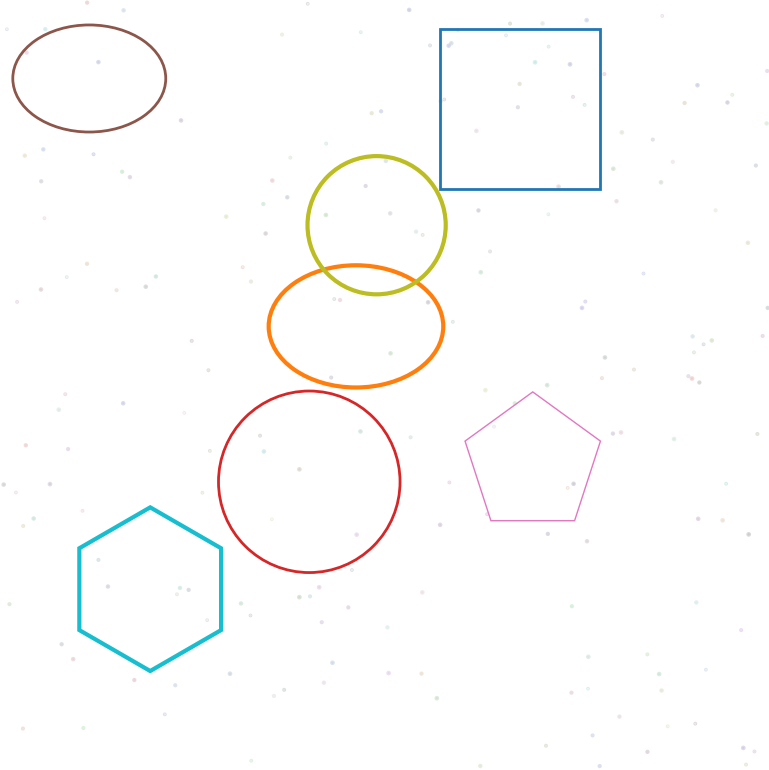[{"shape": "square", "thickness": 1, "radius": 0.52, "center": [0.676, 0.859]}, {"shape": "oval", "thickness": 1.5, "radius": 0.57, "center": [0.462, 0.576]}, {"shape": "circle", "thickness": 1, "radius": 0.59, "center": [0.402, 0.374]}, {"shape": "oval", "thickness": 1, "radius": 0.5, "center": [0.116, 0.898]}, {"shape": "pentagon", "thickness": 0.5, "radius": 0.46, "center": [0.692, 0.399]}, {"shape": "circle", "thickness": 1.5, "radius": 0.45, "center": [0.489, 0.708]}, {"shape": "hexagon", "thickness": 1.5, "radius": 0.53, "center": [0.195, 0.235]}]